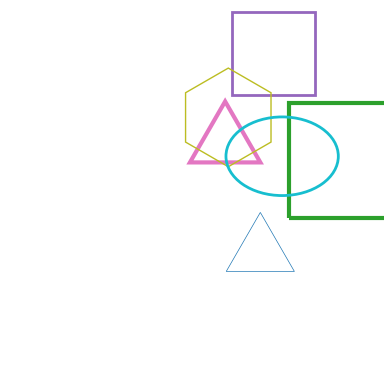[{"shape": "triangle", "thickness": 0.5, "radius": 0.51, "center": [0.676, 0.346]}, {"shape": "square", "thickness": 3, "radius": 0.75, "center": [0.899, 0.584]}, {"shape": "square", "thickness": 2, "radius": 0.54, "center": [0.71, 0.86]}, {"shape": "triangle", "thickness": 3, "radius": 0.53, "center": [0.585, 0.631]}, {"shape": "hexagon", "thickness": 1, "radius": 0.64, "center": [0.593, 0.695]}, {"shape": "oval", "thickness": 2, "radius": 0.73, "center": [0.733, 0.594]}]